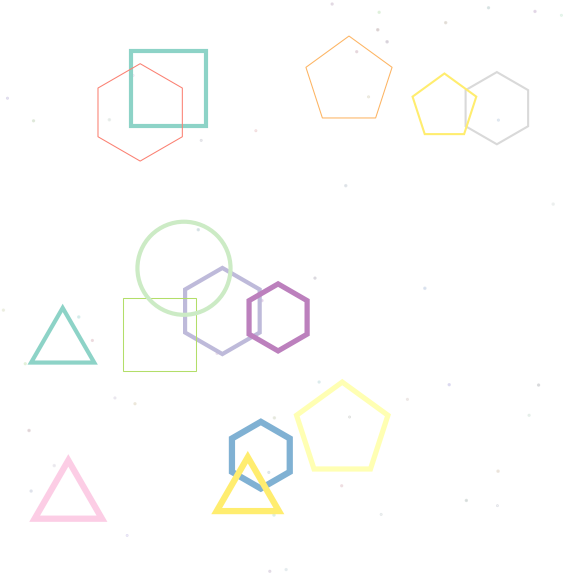[{"shape": "square", "thickness": 2, "radius": 0.32, "center": [0.292, 0.846]}, {"shape": "triangle", "thickness": 2, "radius": 0.32, "center": [0.109, 0.403]}, {"shape": "pentagon", "thickness": 2.5, "radius": 0.42, "center": [0.593, 0.254]}, {"shape": "hexagon", "thickness": 2, "radius": 0.37, "center": [0.385, 0.461]}, {"shape": "hexagon", "thickness": 0.5, "radius": 0.42, "center": [0.243, 0.805]}, {"shape": "hexagon", "thickness": 3, "radius": 0.29, "center": [0.452, 0.211]}, {"shape": "pentagon", "thickness": 0.5, "radius": 0.39, "center": [0.604, 0.858]}, {"shape": "square", "thickness": 0.5, "radius": 0.32, "center": [0.276, 0.42]}, {"shape": "triangle", "thickness": 3, "radius": 0.34, "center": [0.118, 0.135]}, {"shape": "hexagon", "thickness": 1, "radius": 0.31, "center": [0.86, 0.812]}, {"shape": "hexagon", "thickness": 2.5, "radius": 0.29, "center": [0.482, 0.45]}, {"shape": "circle", "thickness": 2, "radius": 0.4, "center": [0.319, 0.535]}, {"shape": "triangle", "thickness": 3, "radius": 0.31, "center": [0.429, 0.145]}, {"shape": "pentagon", "thickness": 1, "radius": 0.29, "center": [0.77, 0.814]}]